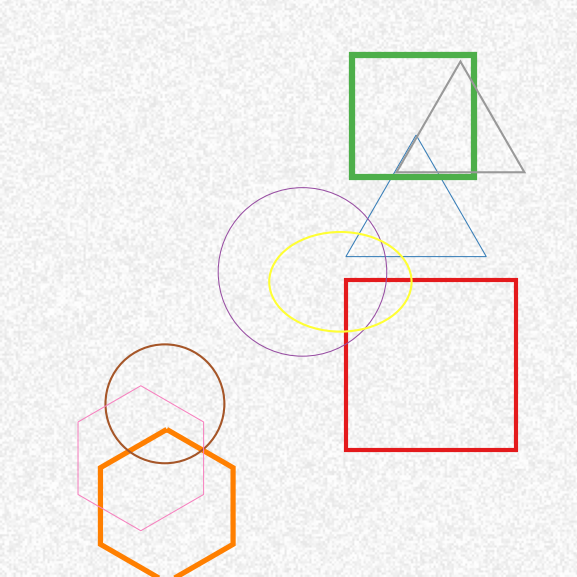[{"shape": "square", "thickness": 2, "radius": 0.73, "center": [0.747, 0.367]}, {"shape": "triangle", "thickness": 0.5, "radius": 0.7, "center": [0.721, 0.625]}, {"shape": "square", "thickness": 3, "radius": 0.53, "center": [0.716, 0.798]}, {"shape": "circle", "thickness": 0.5, "radius": 0.73, "center": [0.524, 0.528]}, {"shape": "hexagon", "thickness": 2.5, "radius": 0.66, "center": [0.289, 0.123]}, {"shape": "oval", "thickness": 1, "radius": 0.62, "center": [0.589, 0.511]}, {"shape": "circle", "thickness": 1, "radius": 0.51, "center": [0.286, 0.3]}, {"shape": "hexagon", "thickness": 0.5, "radius": 0.63, "center": [0.244, 0.206]}, {"shape": "triangle", "thickness": 1, "radius": 0.64, "center": [0.797, 0.765]}]